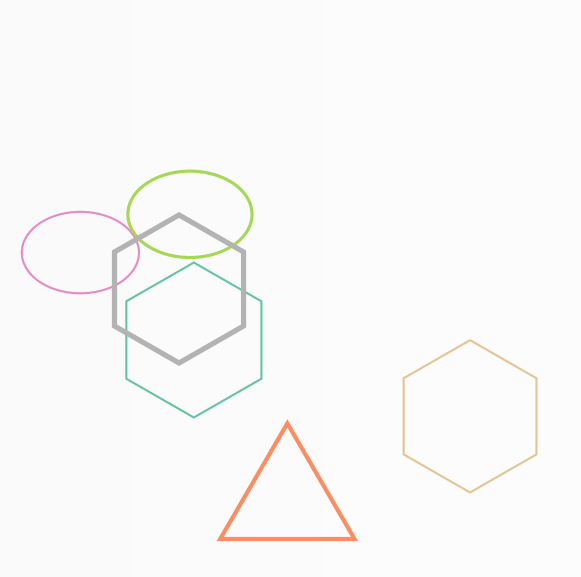[{"shape": "hexagon", "thickness": 1, "radius": 0.67, "center": [0.334, 0.41]}, {"shape": "triangle", "thickness": 2, "radius": 0.67, "center": [0.494, 0.133]}, {"shape": "oval", "thickness": 1, "radius": 0.5, "center": [0.138, 0.562]}, {"shape": "oval", "thickness": 1.5, "radius": 0.53, "center": [0.327, 0.628]}, {"shape": "hexagon", "thickness": 1, "radius": 0.66, "center": [0.809, 0.278]}, {"shape": "hexagon", "thickness": 2.5, "radius": 0.64, "center": [0.308, 0.499]}]